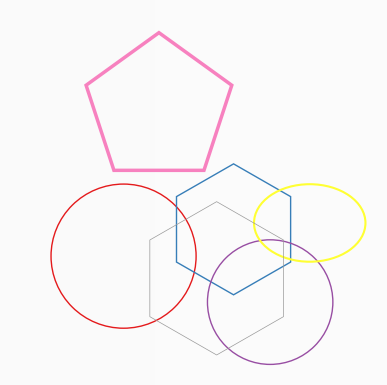[{"shape": "circle", "thickness": 1, "radius": 0.94, "center": [0.319, 0.335]}, {"shape": "hexagon", "thickness": 1, "radius": 0.85, "center": [0.603, 0.404]}, {"shape": "circle", "thickness": 1, "radius": 0.81, "center": [0.697, 0.215]}, {"shape": "oval", "thickness": 1.5, "radius": 0.72, "center": [0.799, 0.421]}, {"shape": "pentagon", "thickness": 2.5, "radius": 0.99, "center": [0.41, 0.717]}, {"shape": "hexagon", "thickness": 0.5, "radius": 1.0, "center": [0.559, 0.277]}]